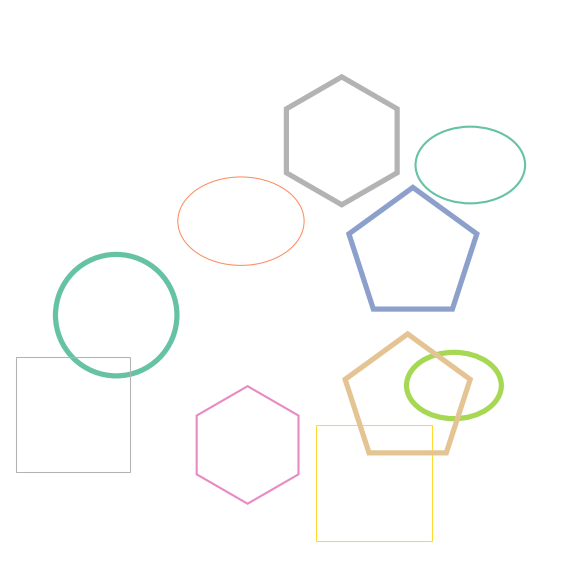[{"shape": "circle", "thickness": 2.5, "radius": 0.53, "center": [0.201, 0.453]}, {"shape": "oval", "thickness": 1, "radius": 0.47, "center": [0.814, 0.713]}, {"shape": "oval", "thickness": 0.5, "radius": 0.55, "center": [0.417, 0.616]}, {"shape": "pentagon", "thickness": 2.5, "radius": 0.58, "center": [0.715, 0.558]}, {"shape": "hexagon", "thickness": 1, "radius": 0.51, "center": [0.429, 0.229]}, {"shape": "oval", "thickness": 2.5, "radius": 0.41, "center": [0.786, 0.332]}, {"shape": "square", "thickness": 0.5, "radius": 0.5, "center": [0.647, 0.163]}, {"shape": "pentagon", "thickness": 2.5, "radius": 0.57, "center": [0.706, 0.307]}, {"shape": "hexagon", "thickness": 2.5, "radius": 0.55, "center": [0.592, 0.755]}, {"shape": "square", "thickness": 0.5, "radius": 0.5, "center": [0.126, 0.281]}]